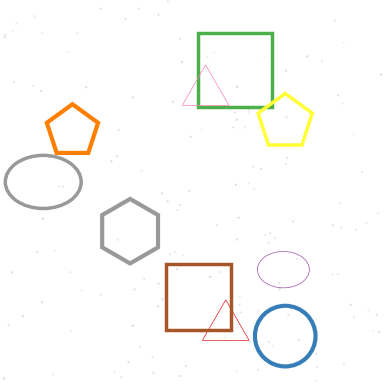[{"shape": "triangle", "thickness": 0.5, "radius": 0.35, "center": [0.586, 0.151]}, {"shape": "circle", "thickness": 3, "radius": 0.39, "center": [0.741, 0.127]}, {"shape": "square", "thickness": 2.5, "radius": 0.48, "center": [0.611, 0.817]}, {"shape": "oval", "thickness": 0.5, "radius": 0.34, "center": [0.736, 0.3]}, {"shape": "pentagon", "thickness": 3, "radius": 0.35, "center": [0.188, 0.659]}, {"shape": "pentagon", "thickness": 2.5, "radius": 0.37, "center": [0.741, 0.683]}, {"shape": "square", "thickness": 2.5, "radius": 0.42, "center": [0.515, 0.229]}, {"shape": "triangle", "thickness": 0.5, "radius": 0.35, "center": [0.534, 0.761]}, {"shape": "oval", "thickness": 2.5, "radius": 0.49, "center": [0.112, 0.527]}, {"shape": "hexagon", "thickness": 3, "radius": 0.42, "center": [0.338, 0.4]}]